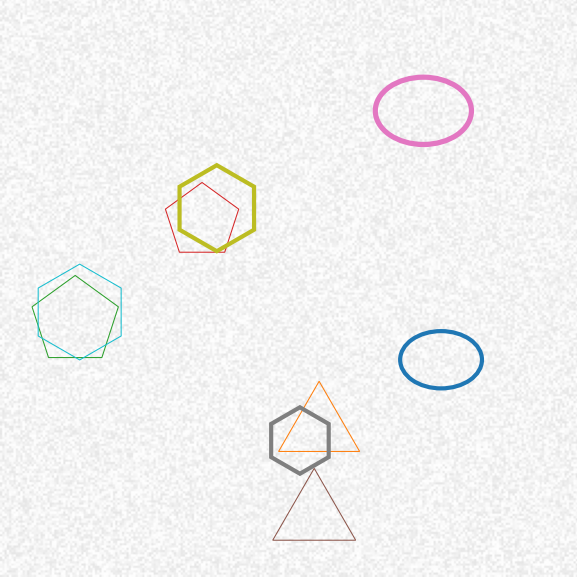[{"shape": "oval", "thickness": 2, "radius": 0.35, "center": [0.764, 0.376]}, {"shape": "triangle", "thickness": 0.5, "radius": 0.41, "center": [0.553, 0.258]}, {"shape": "pentagon", "thickness": 0.5, "radius": 0.39, "center": [0.13, 0.444]}, {"shape": "pentagon", "thickness": 0.5, "radius": 0.33, "center": [0.35, 0.616]}, {"shape": "triangle", "thickness": 0.5, "radius": 0.41, "center": [0.544, 0.105]}, {"shape": "oval", "thickness": 2.5, "radius": 0.42, "center": [0.733, 0.807]}, {"shape": "hexagon", "thickness": 2, "radius": 0.29, "center": [0.519, 0.236]}, {"shape": "hexagon", "thickness": 2, "radius": 0.37, "center": [0.375, 0.639]}, {"shape": "hexagon", "thickness": 0.5, "radius": 0.41, "center": [0.138, 0.459]}]